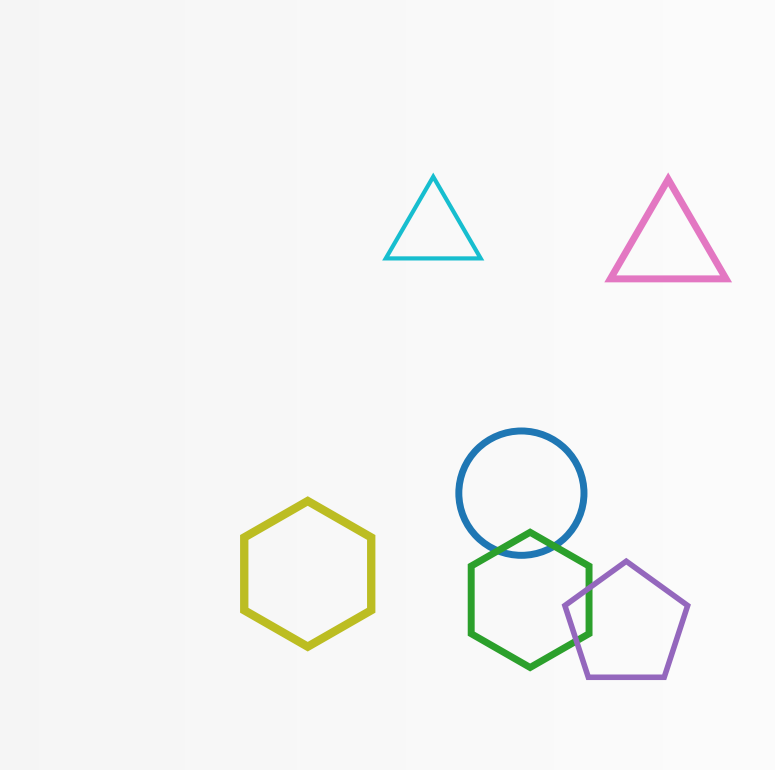[{"shape": "circle", "thickness": 2.5, "radius": 0.4, "center": [0.673, 0.36]}, {"shape": "hexagon", "thickness": 2.5, "radius": 0.44, "center": [0.684, 0.221]}, {"shape": "pentagon", "thickness": 2, "radius": 0.42, "center": [0.808, 0.188]}, {"shape": "triangle", "thickness": 2.5, "radius": 0.43, "center": [0.862, 0.681]}, {"shape": "hexagon", "thickness": 3, "radius": 0.47, "center": [0.397, 0.255]}, {"shape": "triangle", "thickness": 1.5, "radius": 0.35, "center": [0.559, 0.7]}]